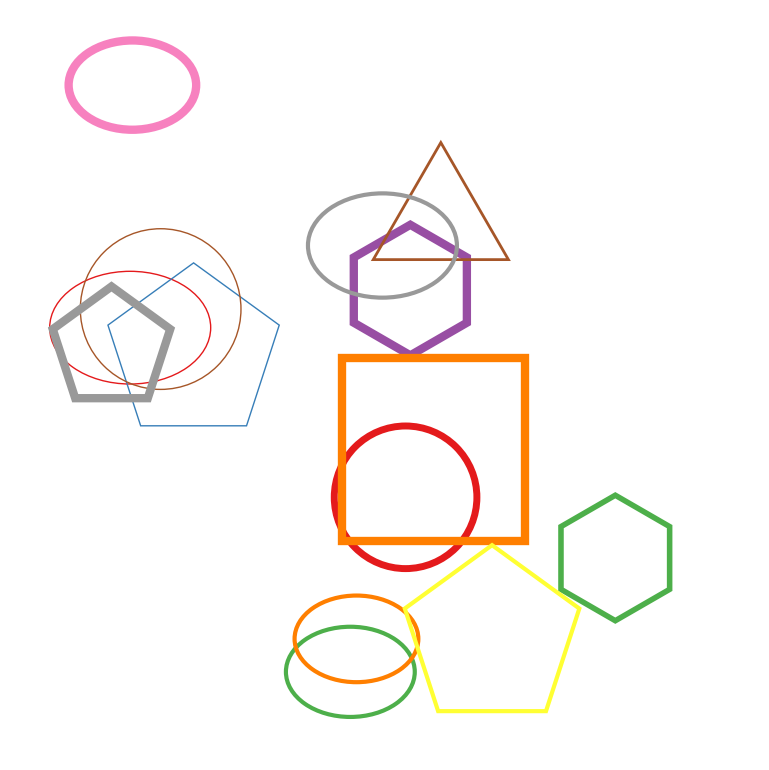[{"shape": "oval", "thickness": 0.5, "radius": 0.52, "center": [0.169, 0.574]}, {"shape": "circle", "thickness": 2.5, "radius": 0.46, "center": [0.527, 0.354]}, {"shape": "pentagon", "thickness": 0.5, "radius": 0.58, "center": [0.251, 0.542]}, {"shape": "oval", "thickness": 1.5, "radius": 0.42, "center": [0.455, 0.127]}, {"shape": "hexagon", "thickness": 2, "radius": 0.41, "center": [0.799, 0.275]}, {"shape": "hexagon", "thickness": 3, "radius": 0.42, "center": [0.533, 0.623]}, {"shape": "oval", "thickness": 1.5, "radius": 0.4, "center": [0.463, 0.17]}, {"shape": "square", "thickness": 3, "radius": 0.59, "center": [0.563, 0.416]}, {"shape": "pentagon", "thickness": 1.5, "radius": 0.6, "center": [0.639, 0.173]}, {"shape": "triangle", "thickness": 1, "radius": 0.51, "center": [0.573, 0.714]}, {"shape": "circle", "thickness": 0.5, "radius": 0.52, "center": [0.209, 0.599]}, {"shape": "oval", "thickness": 3, "radius": 0.41, "center": [0.172, 0.889]}, {"shape": "oval", "thickness": 1.5, "radius": 0.48, "center": [0.497, 0.681]}, {"shape": "pentagon", "thickness": 3, "radius": 0.4, "center": [0.145, 0.548]}]